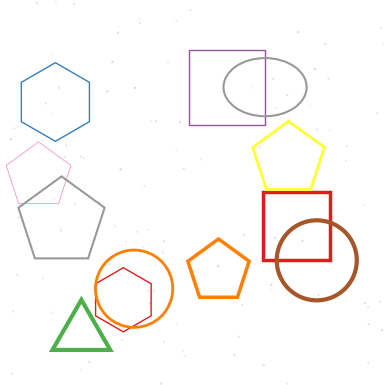[{"shape": "square", "thickness": 2.5, "radius": 0.44, "center": [0.771, 0.413]}, {"shape": "hexagon", "thickness": 1, "radius": 0.42, "center": [0.32, 0.221]}, {"shape": "hexagon", "thickness": 1, "radius": 0.51, "center": [0.144, 0.735]}, {"shape": "triangle", "thickness": 3, "radius": 0.43, "center": [0.211, 0.134]}, {"shape": "square", "thickness": 1, "radius": 0.49, "center": [0.59, 0.773]}, {"shape": "pentagon", "thickness": 2.5, "radius": 0.42, "center": [0.568, 0.296]}, {"shape": "circle", "thickness": 2, "radius": 0.5, "center": [0.348, 0.25]}, {"shape": "pentagon", "thickness": 2, "radius": 0.49, "center": [0.75, 0.587]}, {"shape": "circle", "thickness": 3, "radius": 0.52, "center": [0.823, 0.324]}, {"shape": "pentagon", "thickness": 0.5, "radius": 0.44, "center": [0.1, 0.543]}, {"shape": "oval", "thickness": 1.5, "radius": 0.54, "center": [0.688, 0.774]}, {"shape": "pentagon", "thickness": 1.5, "radius": 0.59, "center": [0.16, 0.424]}]